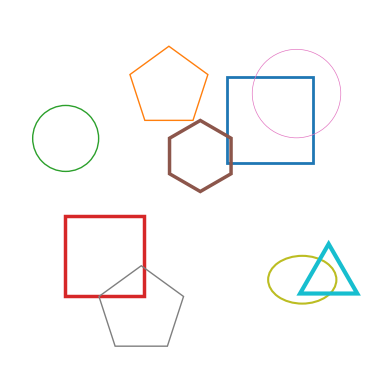[{"shape": "square", "thickness": 2, "radius": 0.56, "center": [0.701, 0.688]}, {"shape": "pentagon", "thickness": 1, "radius": 0.53, "center": [0.439, 0.773]}, {"shape": "circle", "thickness": 1, "radius": 0.43, "center": [0.171, 0.64]}, {"shape": "square", "thickness": 2.5, "radius": 0.52, "center": [0.271, 0.335]}, {"shape": "hexagon", "thickness": 2.5, "radius": 0.46, "center": [0.52, 0.595]}, {"shape": "circle", "thickness": 0.5, "radius": 0.57, "center": [0.77, 0.757]}, {"shape": "pentagon", "thickness": 1, "radius": 0.58, "center": [0.367, 0.194]}, {"shape": "oval", "thickness": 1.5, "radius": 0.44, "center": [0.785, 0.273]}, {"shape": "triangle", "thickness": 3, "radius": 0.43, "center": [0.854, 0.28]}]